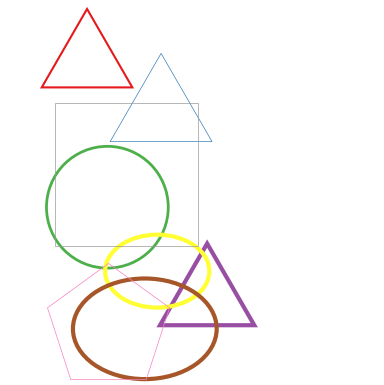[{"shape": "triangle", "thickness": 1.5, "radius": 0.68, "center": [0.226, 0.841]}, {"shape": "triangle", "thickness": 0.5, "radius": 0.76, "center": [0.418, 0.709]}, {"shape": "circle", "thickness": 2, "radius": 0.79, "center": [0.279, 0.462]}, {"shape": "triangle", "thickness": 3, "radius": 0.71, "center": [0.538, 0.226]}, {"shape": "oval", "thickness": 3, "radius": 0.68, "center": [0.408, 0.296]}, {"shape": "oval", "thickness": 3, "radius": 0.93, "center": [0.376, 0.146]}, {"shape": "pentagon", "thickness": 0.5, "radius": 0.83, "center": [0.282, 0.149]}, {"shape": "square", "thickness": 0.5, "radius": 0.93, "center": [0.329, 0.547]}]